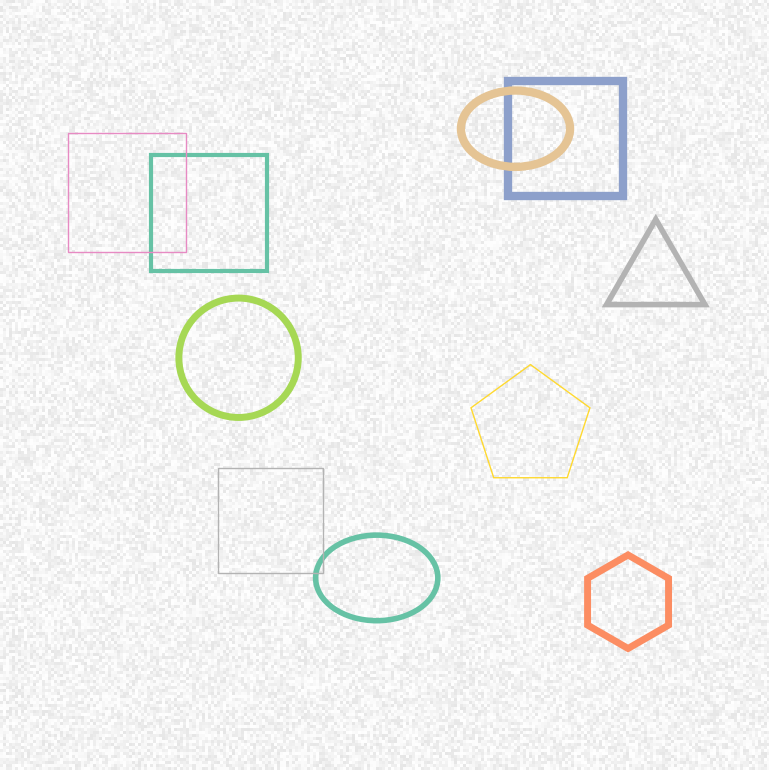[{"shape": "square", "thickness": 1.5, "radius": 0.38, "center": [0.271, 0.724]}, {"shape": "oval", "thickness": 2, "radius": 0.4, "center": [0.489, 0.249]}, {"shape": "hexagon", "thickness": 2.5, "radius": 0.3, "center": [0.816, 0.219]}, {"shape": "square", "thickness": 3, "radius": 0.37, "center": [0.735, 0.82]}, {"shape": "square", "thickness": 0.5, "radius": 0.38, "center": [0.165, 0.75]}, {"shape": "circle", "thickness": 2.5, "radius": 0.39, "center": [0.31, 0.535]}, {"shape": "pentagon", "thickness": 0.5, "radius": 0.41, "center": [0.689, 0.445]}, {"shape": "oval", "thickness": 3, "radius": 0.35, "center": [0.669, 0.833]}, {"shape": "square", "thickness": 0.5, "radius": 0.34, "center": [0.351, 0.324]}, {"shape": "triangle", "thickness": 2, "radius": 0.37, "center": [0.852, 0.641]}]